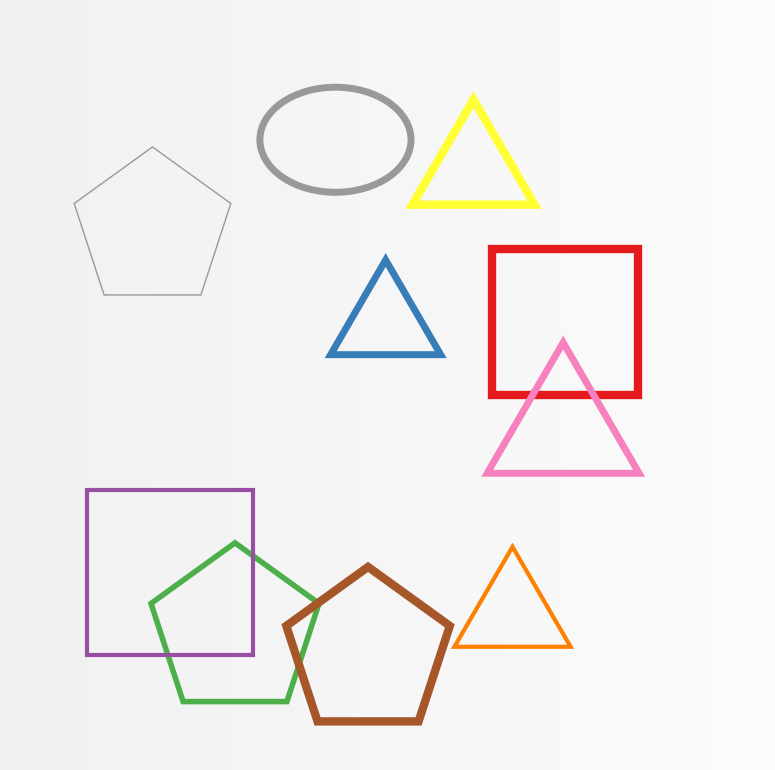[{"shape": "square", "thickness": 3, "radius": 0.47, "center": [0.729, 0.581]}, {"shape": "triangle", "thickness": 2.5, "radius": 0.41, "center": [0.498, 0.58]}, {"shape": "pentagon", "thickness": 2, "radius": 0.57, "center": [0.303, 0.181]}, {"shape": "square", "thickness": 1.5, "radius": 0.53, "center": [0.219, 0.257]}, {"shape": "triangle", "thickness": 1.5, "radius": 0.43, "center": [0.661, 0.203]}, {"shape": "triangle", "thickness": 3, "radius": 0.45, "center": [0.611, 0.78]}, {"shape": "pentagon", "thickness": 3, "radius": 0.55, "center": [0.475, 0.153]}, {"shape": "triangle", "thickness": 2.5, "radius": 0.57, "center": [0.727, 0.442]}, {"shape": "oval", "thickness": 2.5, "radius": 0.49, "center": [0.433, 0.819]}, {"shape": "pentagon", "thickness": 0.5, "radius": 0.53, "center": [0.197, 0.703]}]